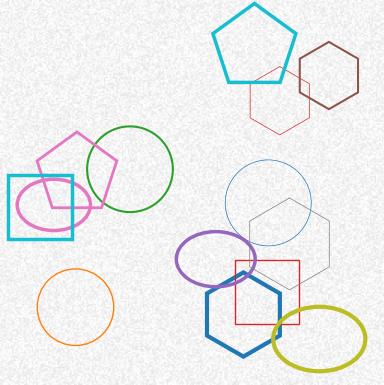[{"shape": "hexagon", "thickness": 3, "radius": 0.55, "center": [0.632, 0.183]}, {"shape": "circle", "thickness": 0.5, "radius": 0.56, "center": [0.697, 0.473]}, {"shape": "circle", "thickness": 1, "radius": 0.5, "center": [0.196, 0.202]}, {"shape": "circle", "thickness": 1.5, "radius": 0.56, "center": [0.338, 0.56]}, {"shape": "hexagon", "thickness": 0.5, "radius": 0.44, "center": [0.727, 0.738]}, {"shape": "square", "thickness": 1, "radius": 0.42, "center": [0.694, 0.241]}, {"shape": "oval", "thickness": 2.5, "radius": 0.51, "center": [0.56, 0.327]}, {"shape": "hexagon", "thickness": 1.5, "radius": 0.44, "center": [0.854, 0.804]}, {"shape": "pentagon", "thickness": 2, "radius": 0.54, "center": [0.2, 0.548]}, {"shape": "oval", "thickness": 2.5, "radius": 0.48, "center": [0.14, 0.468]}, {"shape": "hexagon", "thickness": 0.5, "radius": 0.6, "center": [0.752, 0.366]}, {"shape": "oval", "thickness": 3, "radius": 0.6, "center": [0.829, 0.119]}, {"shape": "square", "thickness": 2.5, "radius": 0.41, "center": [0.104, 0.463]}, {"shape": "pentagon", "thickness": 2.5, "radius": 0.57, "center": [0.661, 0.878]}]